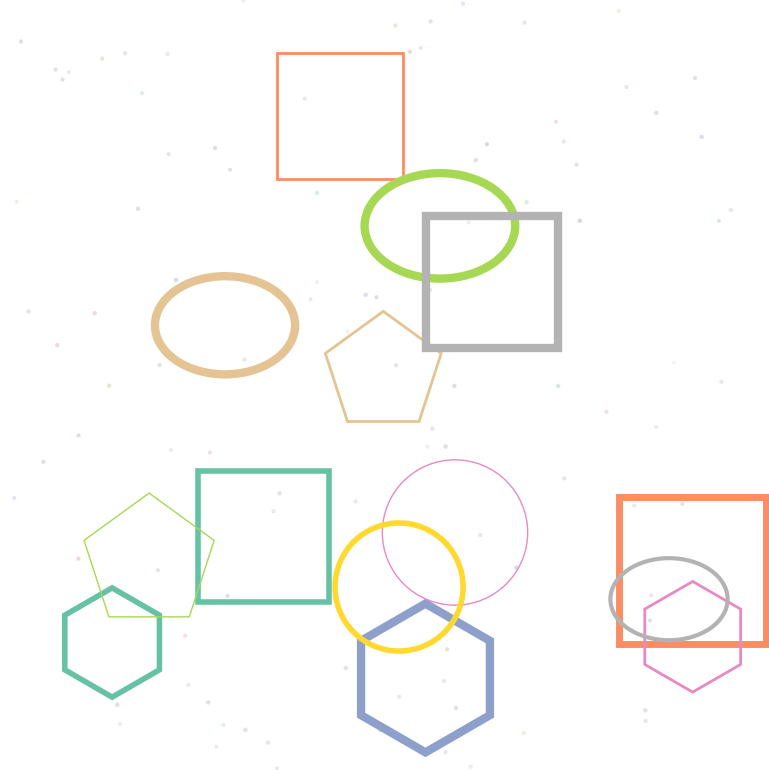[{"shape": "hexagon", "thickness": 2, "radius": 0.35, "center": [0.146, 0.166]}, {"shape": "square", "thickness": 2, "radius": 0.42, "center": [0.342, 0.303]}, {"shape": "square", "thickness": 2.5, "radius": 0.48, "center": [0.899, 0.259]}, {"shape": "square", "thickness": 1, "radius": 0.41, "center": [0.442, 0.849]}, {"shape": "hexagon", "thickness": 3, "radius": 0.48, "center": [0.553, 0.119]}, {"shape": "hexagon", "thickness": 1, "radius": 0.36, "center": [0.9, 0.173]}, {"shape": "circle", "thickness": 0.5, "radius": 0.47, "center": [0.591, 0.308]}, {"shape": "pentagon", "thickness": 0.5, "radius": 0.44, "center": [0.194, 0.271]}, {"shape": "oval", "thickness": 3, "radius": 0.49, "center": [0.571, 0.707]}, {"shape": "circle", "thickness": 2, "radius": 0.42, "center": [0.518, 0.238]}, {"shape": "pentagon", "thickness": 1, "radius": 0.4, "center": [0.498, 0.517]}, {"shape": "oval", "thickness": 3, "radius": 0.46, "center": [0.292, 0.578]}, {"shape": "oval", "thickness": 1.5, "radius": 0.38, "center": [0.869, 0.222]}, {"shape": "square", "thickness": 3, "radius": 0.43, "center": [0.639, 0.634]}]